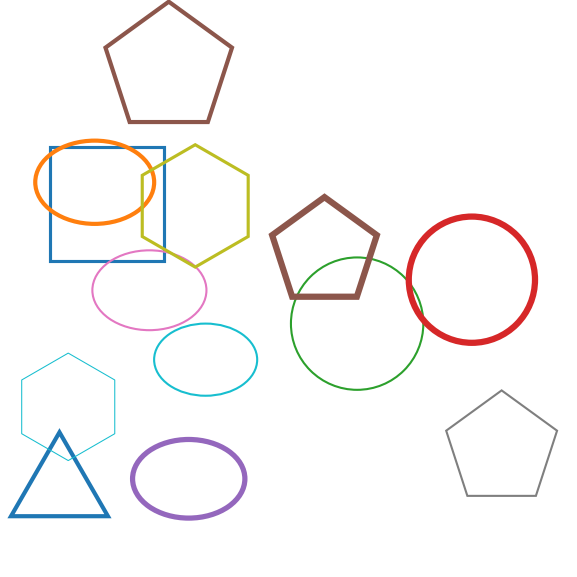[{"shape": "square", "thickness": 1.5, "radius": 0.49, "center": [0.185, 0.646]}, {"shape": "triangle", "thickness": 2, "radius": 0.48, "center": [0.103, 0.154]}, {"shape": "oval", "thickness": 2, "radius": 0.51, "center": [0.164, 0.684]}, {"shape": "circle", "thickness": 1, "radius": 0.57, "center": [0.618, 0.439]}, {"shape": "circle", "thickness": 3, "radius": 0.55, "center": [0.817, 0.515]}, {"shape": "oval", "thickness": 2.5, "radius": 0.49, "center": [0.327, 0.17]}, {"shape": "pentagon", "thickness": 3, "radius": 0.48, "center": [0.562, 0.562]}, {"shape": "pentagon", "thickness": 2, "radius": 0.58, "center": [0.292, 0.881]}, {"shape": "oval", "thickness": 1, "radius": 0.49, "center": [0.259, 0.497]}, {"shape": "pentagon", "thickness": 1, "radius": 0.5, "center": [0.869, 0.222]}, {"shape": "hexagon", "thickness": 1.5, "radius": 0.53, "center": [0.338, 0.643]}, {"shape": "oval", "thickness": 1, "radius": 0.45, "center": [0.356, 0.376]}, {"shape": "hexagon", "thickness": 0.5, "radius": 0.47, "center": [0.118, 0.295]}]